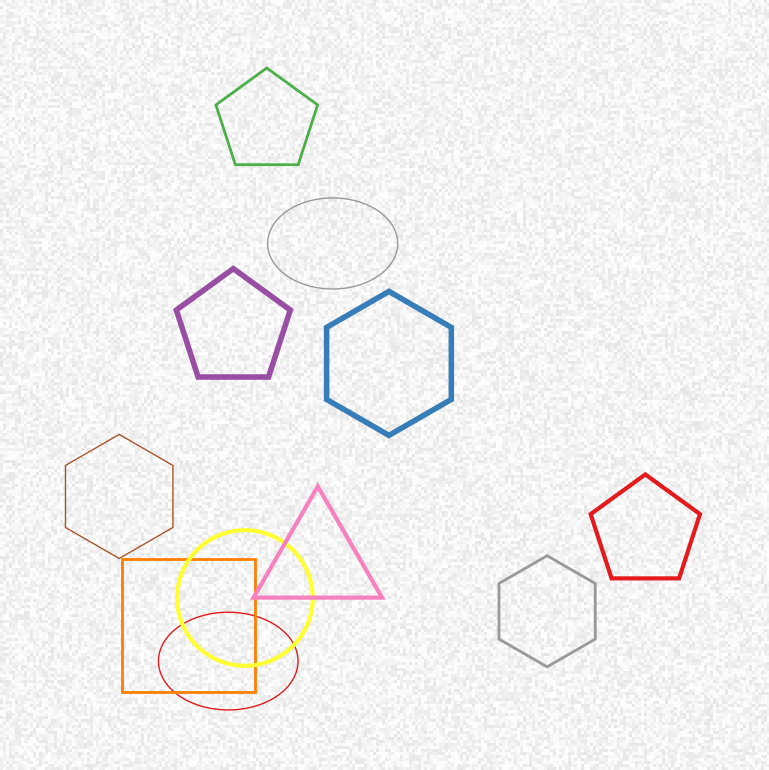[{"shape": "pentagon", "thickness": 1.5, "radius": 0.37, "center": [0.838, 0.309]}, {"shape": "oval", "thickness": 0.5, "radius": 0.45, "center": [0.296, 0.141]}, {"shape": "hexagon", "thickness": 2, "radius": 0.47, "center": [0.505, 0.528]}, {"shape": "pentagon", "thickness": 1, "radius": 0.35, "center": [0.346, 0.842]}, {"shape": "pentagon", "thickness": 2, "radius": 0.39, "center": [0.303, 0.573]}, {"shape": "square", "thickness": 1, "radius": 0.43, "center": [0.245, 0.187]}, {"shape": "circle", "thickness": 1.5, "radius": 0.44, "center": [0.318, 0.223]}, {"shape": "hexagon", "thickness": 0.5, "radius": 0.4, "center": [0.155, 0.355]}, {"shape": "triangle", "thickness": 1.5, "radius": 0.48, "center": [0.413, 0.272]}, {"shape": "oval", "thickness": 0.5, "radius": 0.42, "center": [0.432, 0.684]}, {"shape": "hexagon", "thickness": 1, "radius": 0.36, "center": [0.711, 0.206]}]